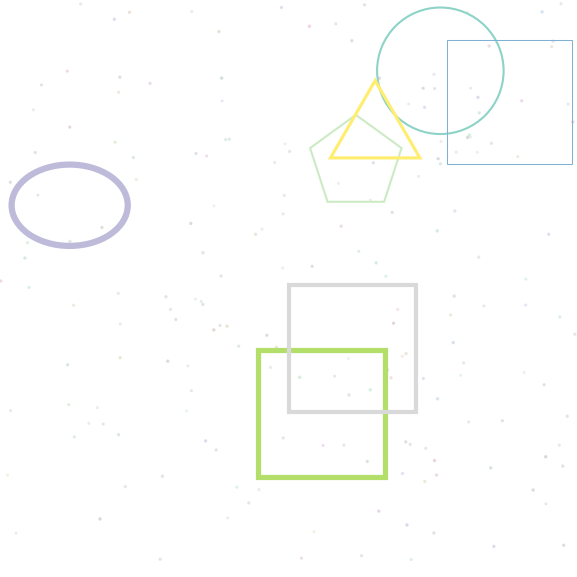[{"shape": "circle", "thickness": 1, "radius": 0.55, "center": [0.763, 0.877]}, {"shape": "oval", "thickness": 3, "radius": 0.5, "center": [0.121, 0.644]}, {"shape": "square", "thickness": 0.5, "radius": 0.54, "center": [0.882, 0.822]}, {"shape": "square", "thickness": 2.5, "radius": 0.55, "center": [0.557, 0.283]}, {"shape": "square", "thickness": 2, "radius": 0.55, "center": [0.61, 0.396]}, {"shape": "pentagon", "thickness": 1, "radius": 0.42, "center": [0.616, 0.717]}, {"shape": "triangle", "thickness": 1.5, "radius": 0.45, "center": [0.65, 0.77]}]